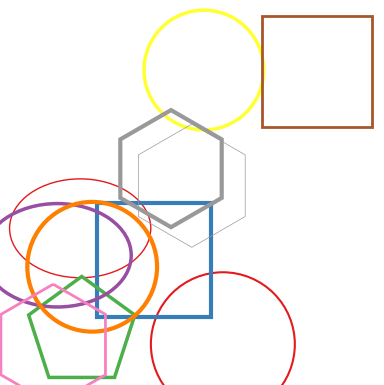[{"shape": "circle", "thickness": 1.5, "radius": 0.93, "center": [0.579, 0.106]}, {"shape": "oval", "thickness": 1, "radius": 0.92, "center": [0.208, 0.407]}, {"shape": "square", "thickness": 3, "radius": 0.74, "center": [0.4, 0.324]}, {"shape": "pentagon", "thickness": 2.5, "radius": 0.72, "center": [0.212, 0.137]}, {"shape": "oval", "thickness": 2.5, "radius": 0.96, "center": [0.149, 0.337]}, {"shape": "circle", "thickness": 3, "radius": 0.84, "center": [0.239, 0.307]}, {"shape": "circle", "thickness": 2.5, "radius": 0.78, "center": [0.53, 0.818]}, {"shape": "square", "thickness": 2, "radius": 0.72, "center": [0.823, 0.814]}, {"shape": "hexagon", "thickness": 2, "radius": 0.78, "center": [0.138, 0.105]}, {"shape": "hexagon", "thickness": 3, "radius": 0.76, "center": [0.444, 0.562]}, {"shape": "hexagon", "thickness": 0.5, "radius": 0.8, "center": [0.498, 0.518]}]